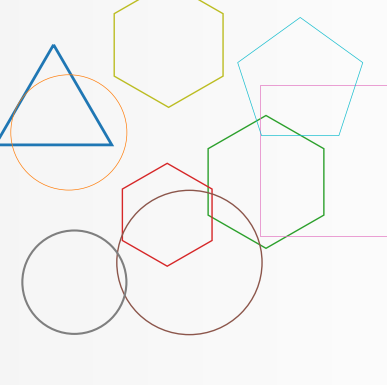[{"shape": "triangle", "thickness": 2, "radius": 0.87, "center": [0.138, 0.71]}, {"shape": "circle", "thickness": 0.5, "radius": 0.75, "center": [0.178, 0.656]}, {"shape": "hexagon", "thickness": 1, "radius": 0.86, "center": [0.686, 0.528]}, {"shape": "hexagon", "thickness": 1, "radius": 0.67, "center": [0.432, 0.442]}, {"shape": "circle", "thickness": 1, "radius": 0.94, "center": [0.489, 0.318]}, {"shape": "square", "thickness": 0.5, "radius": 0.98, "center": [0.867, 0.583]}, {"shape": "circle", "thickness": 1.5, "radius": 0.67, "center": [0.192, 0.267]}, {"shape": "hexagon", "thickness": 1, "radius": 0.81, "center": [0.435, 0.883]}, {"shape": "pentagon", "thickness": 0.5, "radius": 0.85, "center": [0.775, 0.785]}]